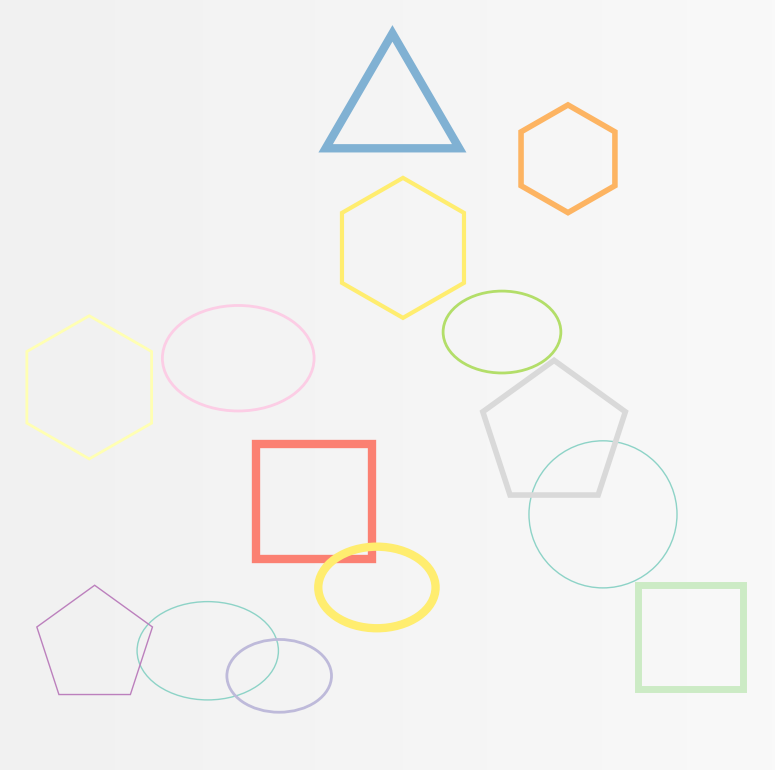[{"shape": "oval", "thickness": 0.5, "radius": 0.46, "center": [0.268, 0.155]}, {"shape": "circle", "thickness": 0.5, "radius": 0.48, "center": [0.778, 0.332]}, {"shape": "hexagon", "thickness": 1, "radius": 0.46, "center": [0.115, 0.497]}, {"shape": "oval", "thickness": 1, "radius": 0.34, "center": [0.36, 0.122]}, {"shape": "square", "thickness": 3, "radius": 0.38, "center": [0.405, 0.349]}, {"shape": "triangle", "thickness": 3, "radius": 0.5, "center": [0.506, 0.857]}, {"shape": "hexagon", "thickness": 2, "radius": 0.35, "center": [0.733, 0.794]}, {"shape": "oval", "thickness": 1, "radius": 0.38, "center": [0.648, 0.569]}, {"shape": "oval", "thickness": 1, "radius": 0.49, "center": [0.307, 0.535]}, {"shape": "pentagon", "thickness": 2, "radius": 0.48, "center": [0.715, 0.435]}, {"shape": "pentagon", "thickness": 0.5, "radius": 0.39, "center": [0.122, 0.161]}, {"shape": "square", "thickness": 2.5, "radius": 0.34, "center": [0.891, 0.173]}, {"shape": "oval", "thickness": 3, "radius": 0.38, "center": [0.486, 0.237]}, {"shape": "hexagon", "thickness": 1.5, "radius": 0.45, "center": [0.52, 0.678]}]